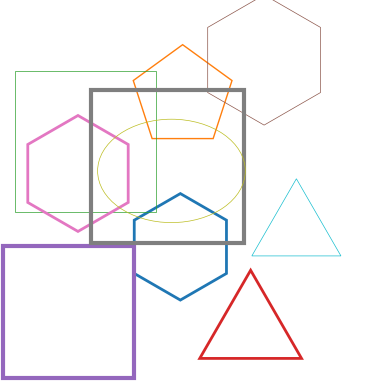[{"shape": "hexagon", "thickness": 2, "radius": 0.69, "center": [0.468, 0.359]}, {"shape": "pentagon", "thickness": 1, "radius": 0.67, "center": [0.474, 0.749]}, {"shape": "square", "thickness": 0.5, "radius": 0.92, "center": [0.221, 0.633]}, {"shape": "triangle", "thickness": 2, "radius": 0.76, "center": [0.651, 0.145]}, {"shape": "square", "thickness": 3, "radius": 0.86, "center": [0.178, 0.19]}, {"shape": "hexagon", "thickness": 0.5, "radius": 0.85, "center": [0.686, 0.844]}, {"shape": "hexagon", "thickness": 2, "radius": 0.75, "center": [0.203, 0.549]}, {"shape": "square", "thickness": 3, "radius": 0.99, "center": [0.435, 0.568]}, {"shape": "oval", "thickness": 0.5, "radius": 0.96, "center": [0.445, 0.556]}, {"shape": "triangle", "thickness": 0.5, "radius": 0.67, "center": [0.77, 0.402]}]